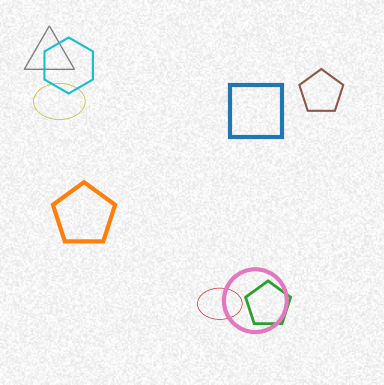[{"shape": "square", "thickness": 3, "radius": 0.34, "center": [0.664, 0.712]}, {"shape": "pentagon", "thickness": 3, "radius": 0.42, "center": [0.218, 0.442]}, {"shape": "pentagon", "thickness": 2, "radius": 0.31, "center": [0.696, 0.209]}, {"shape": "oval", "thickness": 0.5, "radius": 0.29, "center": [0.571, 0.211]}, {"shape": "pentagon", "thickness": 1.5, "radius": 0.3, "center": [0.835, 0.761]}, {"shape": "circle", "thickness": 3, "radius": 0.41, "center": [0.663, 0.219]}, {"shape": "triangle", "thickness": 1, "radius": 0.38, "center": [0.128, 0.858]}, {"shape": "oval", "thickness": 0.5, "radius": 0.34, "center": [0.154, 0.736]}, {"shape": "hexagon", "thickness": 1.5, "radius": 0.36, "center": [0.178, 0.83]}]